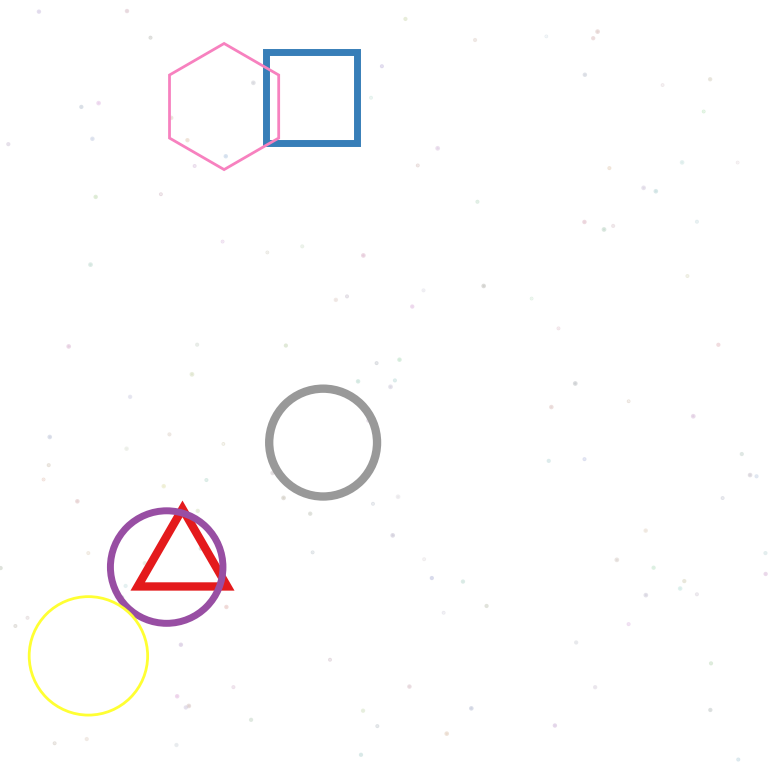[{"shape": "triangle", "thickness": 3, "radius": 0.34, "center": [0.237, 0.272]}, {"shape": "square", "thickness": 2.5, "radius": 0.3, "center": [0.405, 0.874]}, {"shape": "circle", "thickness": 2.5, "radius": 0.37, "center": [0.216, 0.264]}, {"shape": "circle", "thickness": 1, "radius": 0.38, "center": [0.115, 0.148]}, {"shape": "hexagon", "thickness": 1, "radius": 0.41, "center": [0.291, 0.862]}, {"shape": "circle", "thickness": 3, "radius": 0.35, "center": [0.42, 0.425]}]